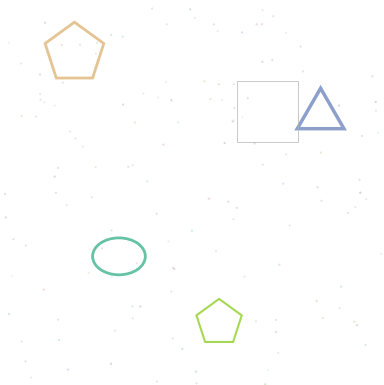[{"shape": "oval", "thickness": 2, "radius": 0.34, "center": [0.309, 0.334]}, {"shape": "triangle", "thickness": 2.5, "radius": 0.35, "center": [0.833, 0.701]}, {"shape": "pentagon", "thickness": 1.5, "radius": 0.31, "center": [0.569, 0.162]}, {"shape": "pentagon", "thickness": 2, "radius": 0.4, "center": [0.193, 0.862]}, {"shape": "square", "thickness": 0.5, "radius": 0.4, "center": [0.696, 0.711]}]